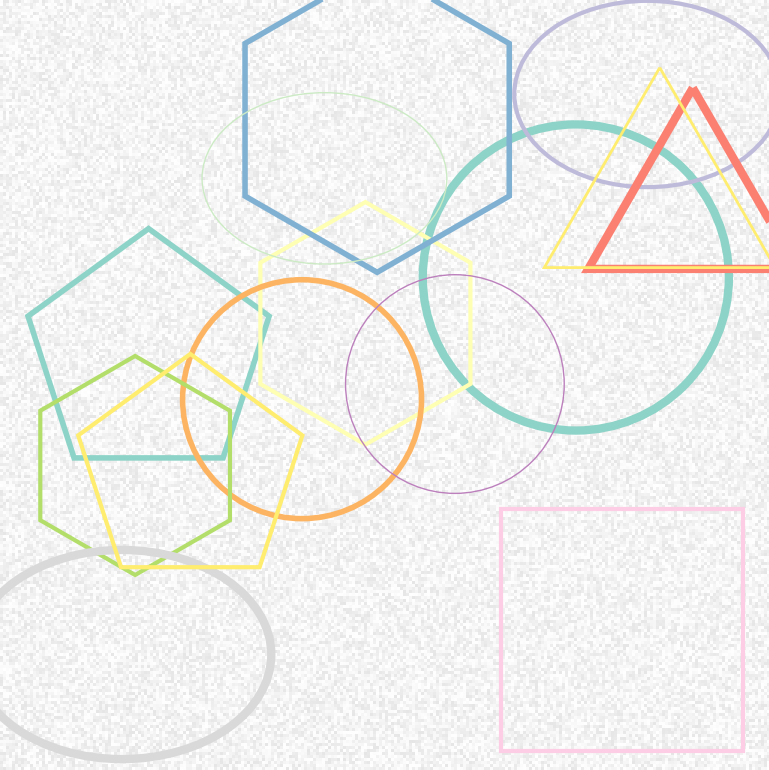[{"shape": "pentagon", "thickness": 2, "radius": 0.82, "center": [0.193, 0.538]}, {"shape": "circle", "thickness": 3, "radius": 0.99, "center": [0.748, 0.64]}, {"shape": "hexagon", "thickness": 1.5, "radius": 0.79, "center": [0.475, 0.58]}, {"shape": "oval", "thickness": 1.5, "radius": 0.86, "center": [0.841, 0.878]}, {"shape": "triangle", "thickness": 3, "radius": 0.78, "center": [0.9, 0.729]}, {"shape": "hexagon", "thickness": 2, "radius": 0.99, "center": [0.49, 0.844]}, {"shape": "circle", "thickness": 2, "radius": 0.78, "center": [0.392, 0.482]}, {"shape": "hexagon", "thickness": 1.5, "radius": 0.71, "center": [0.175, 0.395]}, {"shape": "square", "thickness": 1.5, "radius": 0.78, "center": [0.808, 0.182]}, {"shape": "oval", "thickness": 3, "radius": 0.97, "center": [0.158, 0.15]}, {"shape": "circle", "thickness": 0.5, "radius": 0.71, "center": [0.591, 0.501]}, {"shape": "oval", "thickness": 0.5, "radius": 0.79, "center": [0.421, 0.768]}, {"shape": "pentagon", "thickness": 1.5, "radius": 0.77, "center": [0.247, 0.387]}, {"shape": "triangle", "thickness": 1, "radius": 0.87, "center": [0.857, 0.739]}]